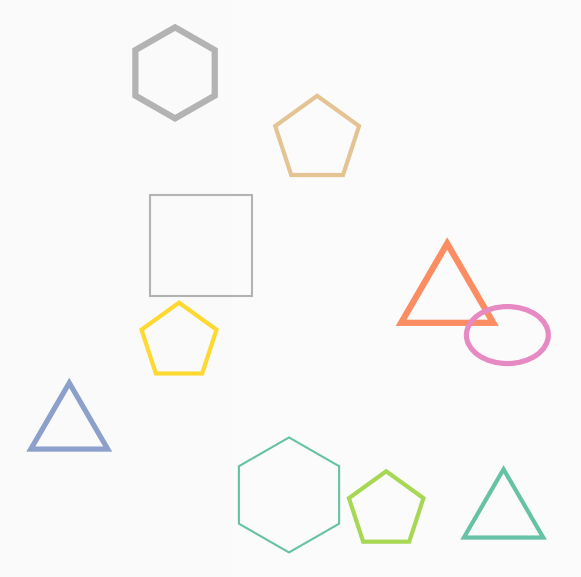[{"shape": "triangle", "thickness": 2, "radius": 0.39, "center": [0.866, 0.108]}, {"shape": "hexagon", "thickness": 1, "radius": 0.5, "center": [0.497, 0.142]}, {"shape": "triangle", "thickness": 3, "radius": 0.46, "center": [0.769, 0.486]}, {"shape": "triangle", "thickness": 2.5, "radius": 0.38, "center": [0.119, 0.26]}, {"shape": "oval", "thickness": 2.5, "radius": 0.35, "center": [0.873, 0.419]}, {"shape": "pentagon", "thickness": 2, "radius": 0.34, "center": [0.664, 0.116]}, {"shape": "pentagon", "thickness": 2, "radius": 0.34, "center": [0.308, 0.407]}, {"shape": "pentagon", "thickness": 2, "radius": 0.38, "center": [0.546, 0.757]}, {"shape": "square", "thickness": 1, "radius": 0.44, "center": [0.346, 0.574]}, {"shape": "hexagon", "thickness": 3, "radius": 0.39, "center": [0.301, 0.873]}]